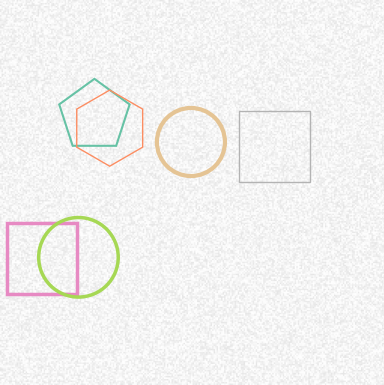[{"shape": "pentagon", "thickness": 1.5, "radius": 0.48, "center": [0.245, 0.699]}, {"shape": "hexagon", "thickness": 1, "radius": 0.49, "center": [0.285, 0.667]}, {"shape": "square", "thickness": 2.5, "radius": 0.46, "center": [0.109, 0.328]}, {"shape": "circle", "thickness": 2.5, "radius": 0.52, "center": [0.204, 0.332]}, {"shape": "circle", "thickness": 3, "radius": 0.44, "center": [0.496, 0.631]}, {"shape": "square", "thickness": 1, "radius": 0.46, "center": [0.713, 0.619]}]